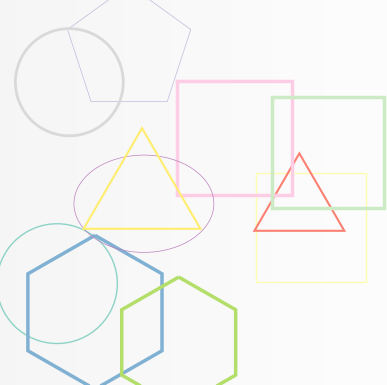[{"shape": "circle", "thickness": 1, "radius": 0.78, "center": [0.147, 0.263]}, {"shape": "square", "thickness": 1, "radius": 0.71, "center": [0.802, 0.409]}, {"shape": "pentagon", "thickness": 0.5, "radius": 0.84, "center": [0.333, 0.872]}, {"shape": "triangle", "thickness": 1.5, "radius": 0.67, "center": [0.773, 0.468]}, {"shape": "hexagon", "thickness": 2.5, "radius": 1.0, "center": [0.245, 0.189]}, {"shape": "hexagon", "thickness": 2.5, "radius": 0.85, "center": [0.461, 0.111]}, {"shape": "square", "thickness": 2.5, "radius": 0.74, "center": [0.605, 0.641]}, {"shape": "circle", "thickness": 2, "radius": 0.7, "center": [0.179, 0.787]}, {"shape": "oval", "thickness": 0.5, "radius": 0.9, "center": [0.371, 0.471]}, {"shape": "square", "thickness": 2.5, "radius": 0.72, "center": [0.846, 0.605]}, {"shape": "triangle", "thickness": 1.5, "radius": 0.87, "center": [0.366, 0.493]}]